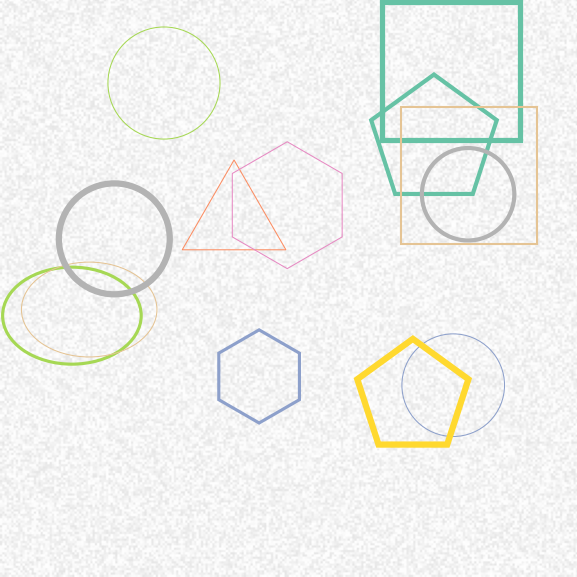[{"shape": "pentagon", "thickness": 2, "radius": 0.57, "center": [0.751, 0.756]}, {"shape": "square", "thickness": 2.5, "radius": 0.6, "center": [0.781, 0.876]}, {"shape": "triangle", "thickness": 0.5, "radius": 0.52, "center": [0.405, 0.618]}, {"shape": "circle", "thickness": 0.5, "radius": 0.44, "center": [0.785, 0.332]}, {"shape": "hexagon", "thickness": 1.5, "radius": 0.4, "center": [0.449, 0.347]}, {"shape": "hexagon", "thickness": 0.5, "radius": 0.55, "center": [0.497, 0.644]}, {"shape": "oval", "thickness": 1.5, "radius": 0.6, "center": [0.125, 0.453]}, {"shape": "circle", "thickness": 0.5, "radius": 0.49, "center": [0.284, 0.855]}, {"shape": "pentagon", "thickness": 3, "radius": 0.51, "center": [0.715, 0.311]}, {"shape": "oval", "thickness": 0.5, "radius": 0.59, "center": [0.154, 0.463]}, {"shape": "square", "thickness": 1, "radius": 0.59, "center": [0.812, 0.695]}, {"shape": "circle", "thickness": 2, "radius": 0.4, "center": [0.811, 0.663]}, {"shape": "circle", "thickness": 3, "radius": 0.48, "center": [0.198, 0.586]}]